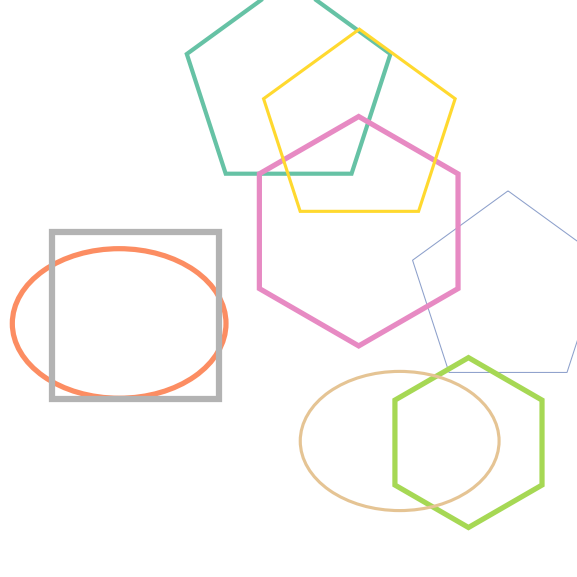[{"shape": "pentagon", "thickness": 2, "radius": 0.93, "center": [0.5, 0.848]}, {"shape": "oval", "thickness": 2.5, "radius": 0.92, "center": [0.206, 0.439]}, {"shape": "pentagon", "thickness": 0.5, "radius": 0.87, "center": [0.88, 0.495]}, {"shape": "hexagon", "thickness": 2.5, "radius": 0.99, "center": [0.621, 0.599]}, {"shape": "hexagon", "thickness": 2.5, "radius": 0.74, "center": [0.811, 0.233]}, {"shape": "pentagon", "thickness": 1.5, "radius": 0.87, "center": [0.622, 0.774]}, {"shape": "oval", "thickness": 1.5, "radius": 0.86, "center": [0.692, 0.236]}, {"shape": "square", "thickness": 3, "radius": 0.72, "center": [0.235, 0.453]}]